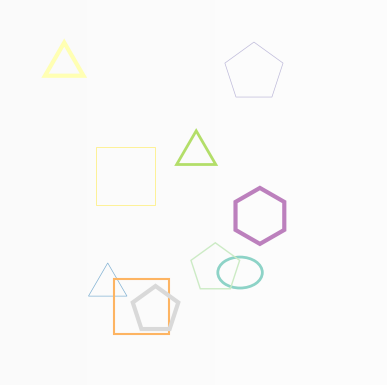[{"shape": "oval", "thickness": 2, "radius": 0.29, "center": [0.62, 0.292]}, {"shape": "triangle", "thickness": 3, "radius": 0.29, "center": [0.166, 0.832]}, {"shape": "pentagon", "thickness": 0.5, "radius": 0.39, "center": [0.655, 0.812]}, {"shape": "triangle", "thickness": 0.5, "radius": 0.29, "center": [0.278, 0.26]}, {"shape": "square", "thickness": 1.5, "radius": 0.36, "center": [0.365, 0.204]}, {"shape": "triangle", "thickness": 2, "radius": 0.29, "center": [0.506, 0.602]}, {"shape": "pentagon", "thickness": 3, "radius": 0.31, "center": [0.401, 0.195]}, {"shape": "hexagon", "thickness": 3, "radius": 0.36, "center": [0.671, 0.439]}, {"shape": "pentagon", "thickness": 1, "radius": 0.33, "center": [0.556, 0.303]}, {"shape": "square", "thickness": 0.5, "radius": 0.38, "center": [0.324, 0.543]}]